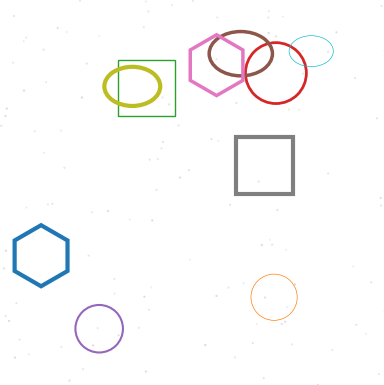[{"shape": "hexagon", "thickness": 3, "radius": 0.4, "center": [0.107, 0.336]}, {"shape": "circle", "thickness": 0.5, "radius": 0.3, "center": [0.712, 0.228]}, {"shape": "square", "thickness": 1, "radius": 0.37, "center": [0.381, 0.771]}, {"shape": "circle", "thickness": 2, "radius": 0.4, "center": [0.717, 0.81]}, {"shape": "circle", "thickness": 1.5, "radius": 0.31, "center": [0.258, 0.146]}, {"shape": "oval", "thickness": 2.5, "radius": 0.41, "center": [0.625, 0.861]}, {"shape": "hexagon", "thickness": 2.5, "radius": 0.39, "center": [0.563, 0.831]}, {"shape": "square", "thickness": 3, "radius": 0.37, "center": [0.686, 0.569]}, {"shape": "oval", "thickness": 3, "radius": 0.36, "center": [0.344, 0.776]}, {"shape": "oval", "thickness": 0.5, "radius": 0.29, "center": [0.808, 0.867]}]